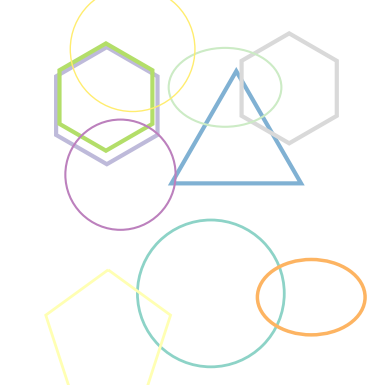[{"shape": "circle", "thickness": 2, "radius": 0.95, "center": [0.548, 0.238]}, {"shape": "pentagon", "thickness": 2, "radius": 0.85, "center": [0.281, 0.129]}, {"shape": "hexagon", "thickness": 3, "radius": 0.76, "center": [0.277, 0.726]}, {"shape": "triangle", "thickness": 3, "radius": 0.97, "center": [0.614, 0.621]}, {"shape": "oval", "thickness": 2.5, "radius": 0.7, "center": [0.808, 0.228]}, {"shape": "hexagon", "thickness": 3, "radius": 0.7, "center": [0.275, 0.748]}, {"shape": "hexagon", "thickness": 3, "radius": 0.71, "center": [0.751, 0.771]}, {"shape": "circle", "thickness": 1.5, "radius": 0.72, "center": [0.313, 0.546]}, {"shape": "oval", "thickness": 1.5, "radius": 0.73, "center": [0.584, 0.773]}, {"shape": "circle", "thickness": 1, "radius": 0.81, "center": [0.344, 0.872]}]